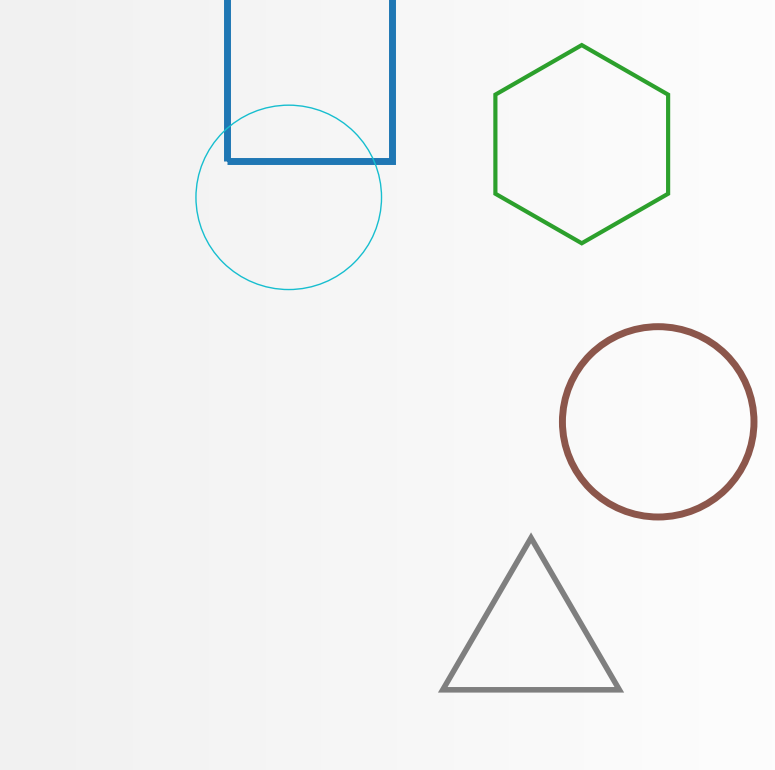[{"shape": "square", "thickness": 2.5, "radius": 0.53, "center": [0.399, 0.898]}, {"shape": "hexagon", "thickness": 1.5, "radius": 0.64, "center": [0.751, 0.813]}, {"shape": "circle", "thickness": 2.5, "radius": 0.62, "center": [0.849, 0.452]}, {"shape": "triangle", "thickness": 2, "radius": 0.66, "center": [0.685, 0.17]}, {"shape": "circle", "thickness": 0.5, "radius": 0.6, "center": [0.373, 0.744]}]